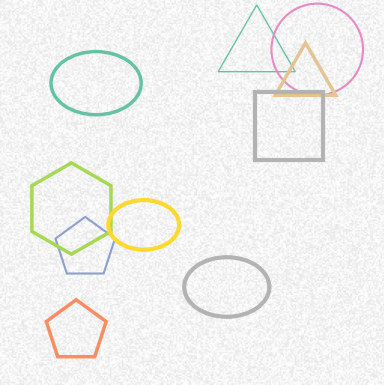[{"shape": "oval", "thickness": 2.5, "radius": 0.59, "center": [0.25, 0.784]}, {"shape": "triangle", "thickness": 1, "radius": 0.58, "center": [0.667, 0.872]}, {"shape": "pentagon", "thickness": 2.5, "radius": 0.41, "center": [0.198, 0.14]}, {"shape": "pentagon", "thickness": 1.5, "radius": 0.41, "center": [0.221, 0.355]}, {"shape": "circle", "thickness": 1.5, "radius": 0.59, "center": [0.824, 0.872]}, {"shape": "hexagon", "thickness": 2.5, "radius": 0.59, "center": [0.185, 0.458]}, {"shape": "oval", "thickness": 3, "radius": 0.46, "center": [0.373, 0.416]}, {"shape": "triangle", "thickness": 2.5, "radius": 0.45, "center": [0.794, 0.798]}, {"shape": "square", "thickness": 3, "radius": 0.44, "center": [0.751, 0.673]}, {"shape": "oval", "thickness": 3, "radius": 0.55, "center": [0.589, 0.255]}]